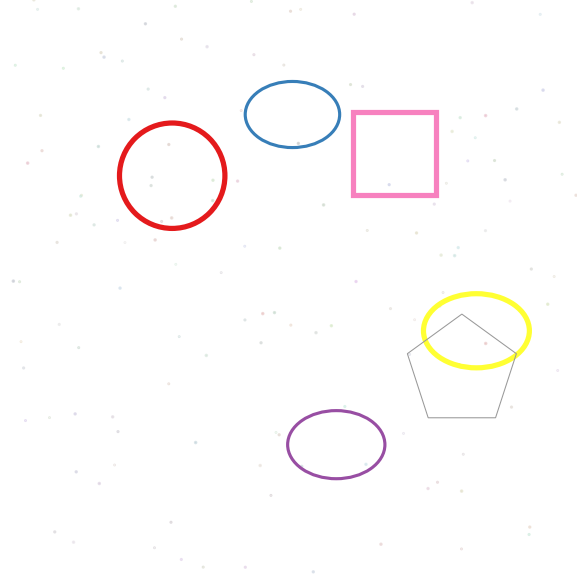[{"shape": "circle", "thickness": 2.5, "radius": 0.46, "center": [0.298, 0.695]}, {"shape": "oval", "thickness": 1.5, "radius": 0.41, "center": [0.506, 0.801]}, {"shape": "oval", "thickness": 1.5, "radius": 0.42, "center": [0.582, 0.229]}, {"shape": "oval", "thickness": 2.5, "radius": 0.46, "center": [0.825, 0.426]}, {"shape": "square", "thickness": 2.5, "radius": 0.36, "center": [0.684, 0.733]}, {"shape": "pentagon", "thickness": 0.5, "radius": 0.5, "center": [0.8, 0.356]}]